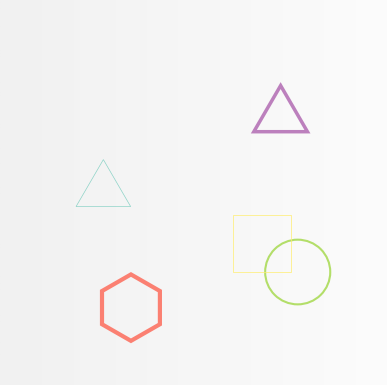[{"shape": "triangle", "thickness": 0.5, "radius": 0.41, "center": [0.267, 0.504]}, {"shape": "hexagon", "thickness": 3, "radius": 0.43, "center": [0.338, 0.201]}, {"shape": "circle", "thickness": 1.5, "radius": 0.42, "center": [0.768, 0.293]}, {"shape": "triangle", "thickness": 2.5, "radius": 0.4, "center": [0.724, 0.698]}, {"shape": "square", "thickness": 0.5, "radius": 0.37, "center": [0.676, 0.367]}]